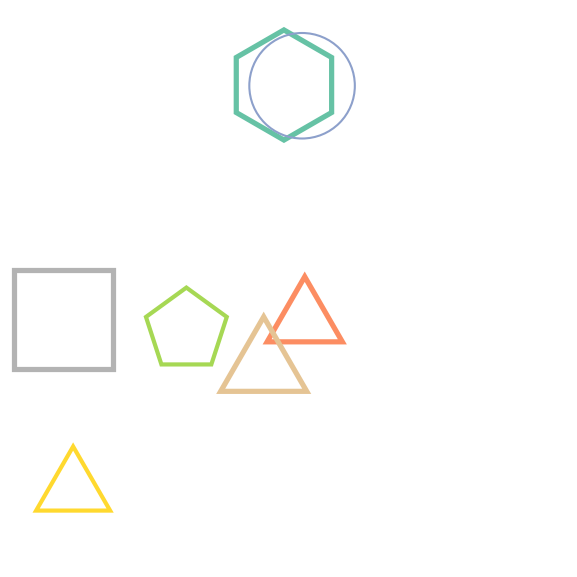[{"shape": "hexagon", "thickness": 2.5, "radius": 0.48, "center": [0.492, 0.852]}, {"shape": "triangle", "thickness": 2.5, "radius": 0.38, "center": [0.528, 0.445]}, {"shape": "circle", "thickness": 1, "radius": 0.46, "center": [0.523, 0.851]}, {"shape": "pentagon", "thickness": 2, "radius": 0.37, "center": [0.323, 0.428]}, {"shape": "triangle", "thickness": 2, "radius": 0.37, "center": [0.127, 0.152]}, {"shape": "triangle", "thickness": 2.5, "radius": 0.43, "center": [0.457, 0.365]}, {"shape": "square", "thickness": 2.5, "radius": 0.43, "center": [0.11, 0.445]}]